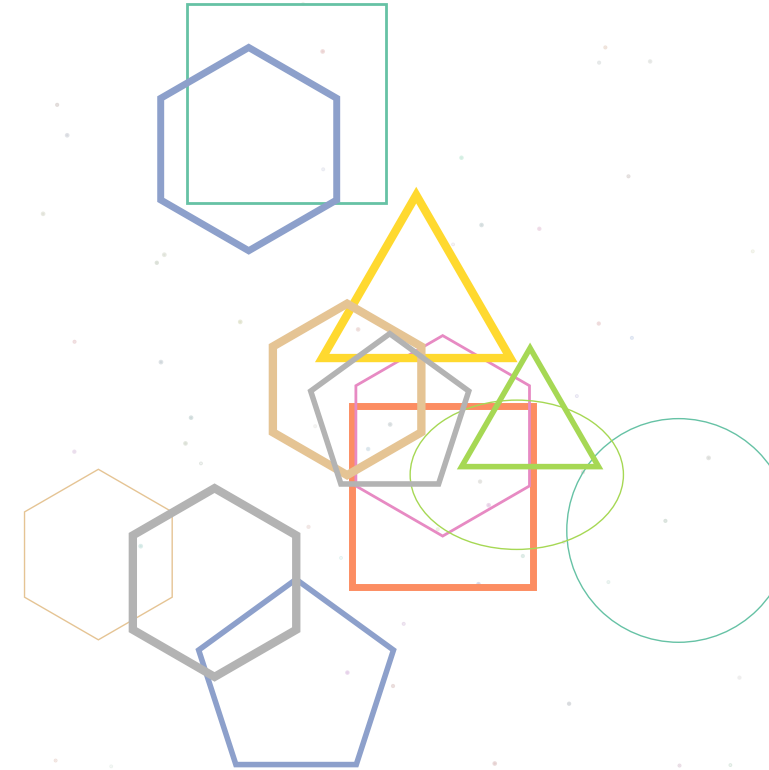[{"shape": "circle", "thickness": 0.5, "radius": 0.73, "center": [0.881, 0.311]}, {"shape": "square", "thickness": 1, "radius": 0.64, "center": [0.372, 0.866]}, {"shape": "square", "thickness": 2.5, "radius": 0.59, "center": [0.575, 0.355]}, {"shape": "pentagon", "thickness": 2, "radius": 0.67, "center": [0.385, 0.115]}, {"shape": "hexagon", "thickness": 2.5, "radius": 0.66, "center": [0.323, 0.806]}, {"shape": "hexagon", "thickness": 1, "radius": 0.65, "center": [0.575, 0.434]}, {"shape": "triangle", "thickness": 2, "radius": 0.51, "center": [0.688, 0.445]}, {"shape": "oval", "thickness": 0.5, "radius": 0.69, "center": [0.671, 0.383]}, {"shape": "triangle", "thickness": 3, "radius": 0.71, "center": [0.541, 0.606]}, {"shape": "hexagon", "thickness": 0.5, "radius": 0.55, "center": [0.128, 0.28]}, {"shape": "hexagon", "thickness": 3, "radius": 0.56, "center": [0.451, 0.494]}, {"shape": "pentagon", "thickness": 2, "radius": 0.54, "center": [0.506, 0.459]}, {"shape": "hexagon", "thickness": 3, "radius": 0.61, "center": [0.279, 0.243]}]